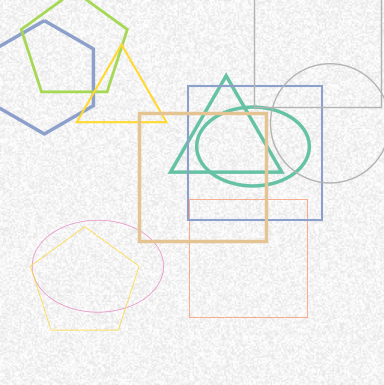[{"shape": "oval", "thickness": 2.5, "radius": 0.73, "center": [0.657, 0.619]}, {"shape": "triangle", "thickness": 2.5, "radius": 0.83, "center": [0.587, 0.636]}, {"shape": "square", "thickness": 0.5, "radius": 0.76, "center": [0.645, 0.329]}, {"shape": "hexagon", "thickness": 2.5, "radius": 0.74, "center": [0.115, 0.799]}, {"shape": "square", "thickness": 1.5, "radius": 0.87, "center": [0.663, 0.603]}, {"shape": "oval", "thickness": 0.5, "radius": 0.85, "center": [0.254, 0.309]}, {"shape": "pentagon", "thickness": 2, "radius": 0.72, "center": [0.193, 0.879]}, {"shape": "triangle", "thickness": 1.5, "radius": 0.67, "center": [0.316, 0.75]}, {"shape": "pentagon", "thickness": 0.5, "radius": 0.74, "center": [0.22, 0.263]}, {"shape": "square", "thickness": 2.5, "radius": 0.83, "center": [0.526, 0.54]}, {"shape": "square", "thickness": 1, "radius": 0.82, "center": [0.825, 0.885]}, {"shape": "circle", "thickness": 1, "radius": 0.77, "center": [0.857, 0.68]}]